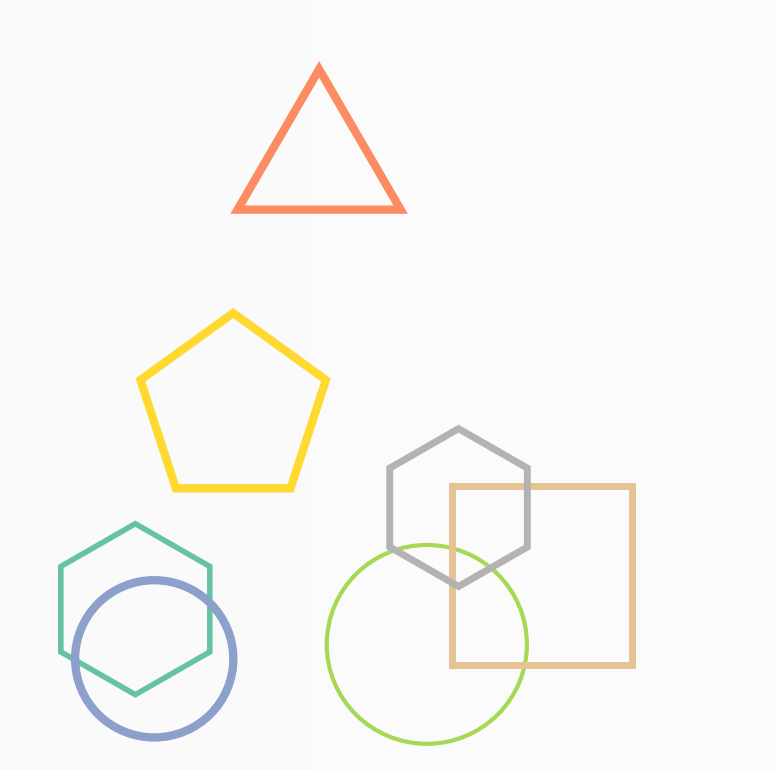[{"shape": "hexagon", "thickness": 2, "radius": 0.55, "center": [0.175, 0.209]}, {"shape": "triangle", "thickness": 3, "radius": 0.61, "center": [0.412, 0.788]}, {"shape": "circle", "thickness": 3, "radius": 0.51, "center": [0.199, 0.144]}, {"shape": "circle", "thickness": 1.5, "radius": 0.65, "center": [0.551, 0.163]}, {"shape": "pentagon", "thickness": 3, "radius": 0.63, "center": [0.301, 0.468]}, {"shape": "square", "thickness": 2.5, "radius": 0.58, "center": [0.699, 0.253]}, {"shape": "hexagon", "thickness": 2.5, "radius": 0.51, "center": [0.592, 0.341]}]